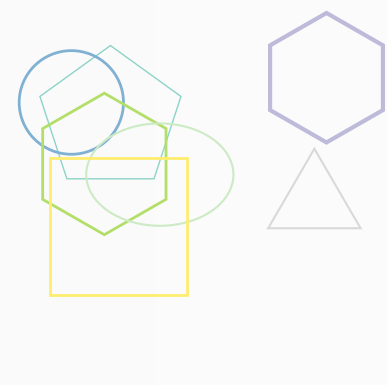[{"shape": "pentagon", "thickness": 1, "radius": 0.96, "center": [0.285, 0.69]}, {"shape": "hexagon", "thickness": 3, "radius": 0.84, "center": [0.843, 0.798]}, {"shape": "circle", "thickness": 2, "radius": 0.67, "center": [0.184, 0.734]}, {"shape": "hexagon", "thickness": 2, "radius": 0.92, "center": [0.269, 0.574]}, {"shape": "triangle", "thickness": 1.5, "radius": 0.69, "center": [0.811, 0.476]}, {"shape": "oval", "thickness": 1.5, "radius": 0.95, "center": [0.412, 0.546]}, {"shape": "square", "thickness": 2, "radius": 0.89, "center": [0.306, 0.411]}]